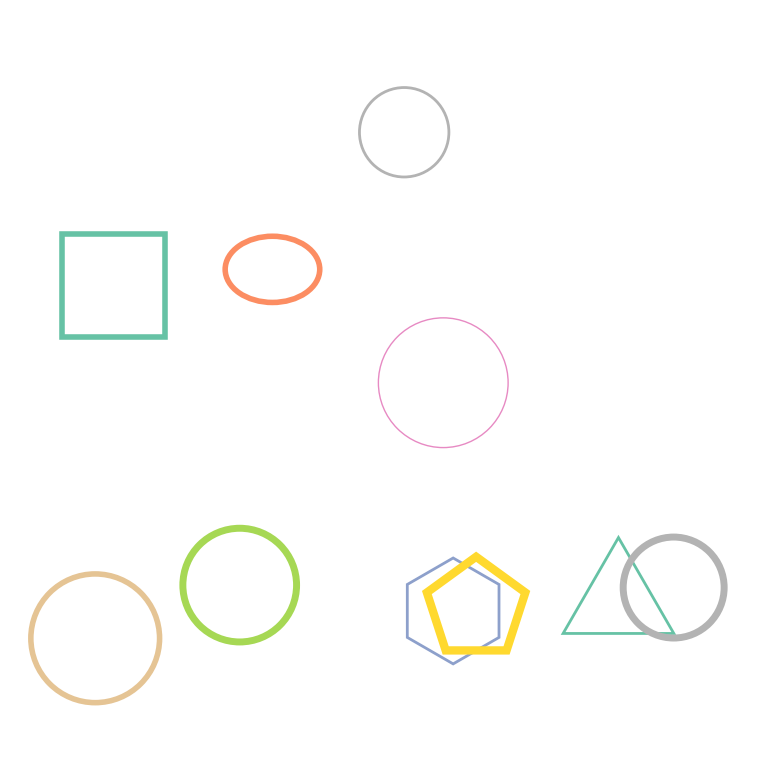[{"shape": "triangle", "thickness": 1, "radius": 0.42, "center": [0.803, 0.219]}, {"shape": "square", "thickness": 2, "radius": 0.33, "center": [0.147, 0.629]}, {"shape": "oval", "thickness": 2, "radius": 0.31, "center": [0.354, 0.65]}, {"shape": "hexagon", "thickness": 1, "radius": 0.34, "center": [0.589, 0.207]}, {"shape": "circle", "thickness": 0.5, "radius": 0.42, "center": [0.576, 0.503]}, {"shape": "circle", "thickness": 2.5, "radius": 0.37, "center": [0.311, 0.24]}, {"shape": "pentagon", "thickness": 3, "radius": 0.34, "center": [0.618, 0.21]}, {"shape": "circle", "thickness": 2, "radius": 0.42, "center": [0.124, 0.171]}, {"shape": "circle", "thickness": 2.5, "radius": 0.33, "center": [0.875, 0.237]}, {"shape": "circle", "thickness": 1, "radius": 0.29, "center": [0.525, 0.828]}]